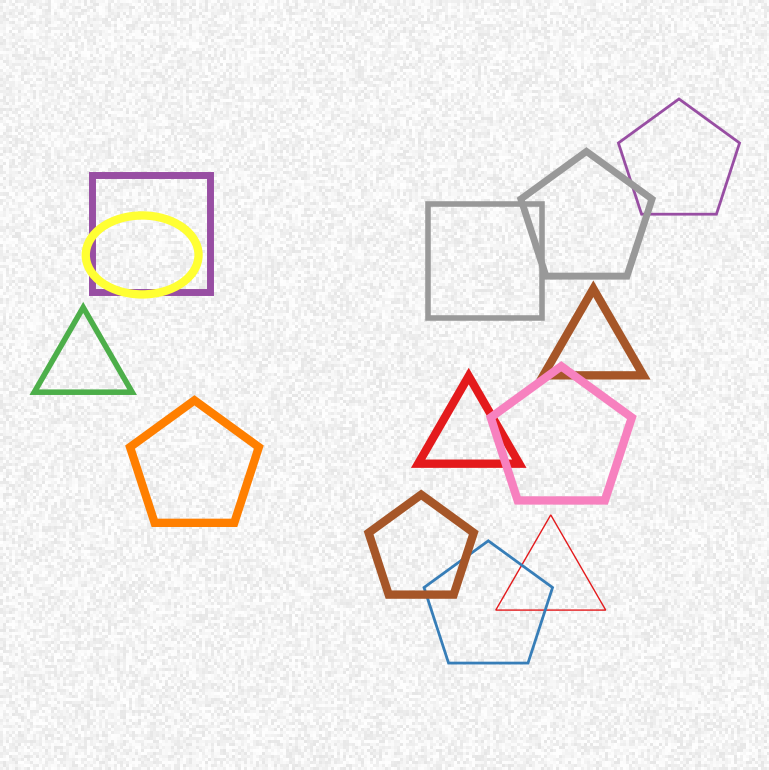[{"shape": "triangle", "thickness": 3, "radius": 0.38, "center": [0.609, 0.436]}, {"shape": "triangle", "thickness": 0.5, "radius": 0.41, "center": [0.715, 0.249]}, {"shape": "pentagon", "thickness": 1, "radius": 0.44, "center": [0.634, 0.21]}, {"shape": "triangle", "thickness": 2, "radius": 0.37, "center": [0.108, 0.527]}, {"shape": "square", "thickness": 2.5, "radius": 0.38, "center": [0.196, 0.697]}, {"shape": "pentagon", "thickness": 1, "radius": 0.41, "center": [0.882, 0.789]}, {"shape": "pentagon", "thickness": 3, "radius": 0.44, "center": [0.253, 0.392]}, {"shape": "oval", "thickness": 3, "radius": 0.37, "center": [0.185, 0.669]}, {"shape": "triangle", "thickness": 3, "radius": 0.37, "center": [0.771, 0.55]}, {"shape": "pentagon", "thickness": 3, "radius": 0.36, "center": [0.547, 0.286]}, {"shape": "pentagon", "thickness": 3, "radius": 0.48, "center": [0.729, 0.428]}, {"shape": "pentagon", "thickness": 2.5, "radius": 0.45, "center": [0.762, 0.714]}, {"shape": "square", "thickness": 2, "radius": 0.37, "center": [0.63, 0.661]}]